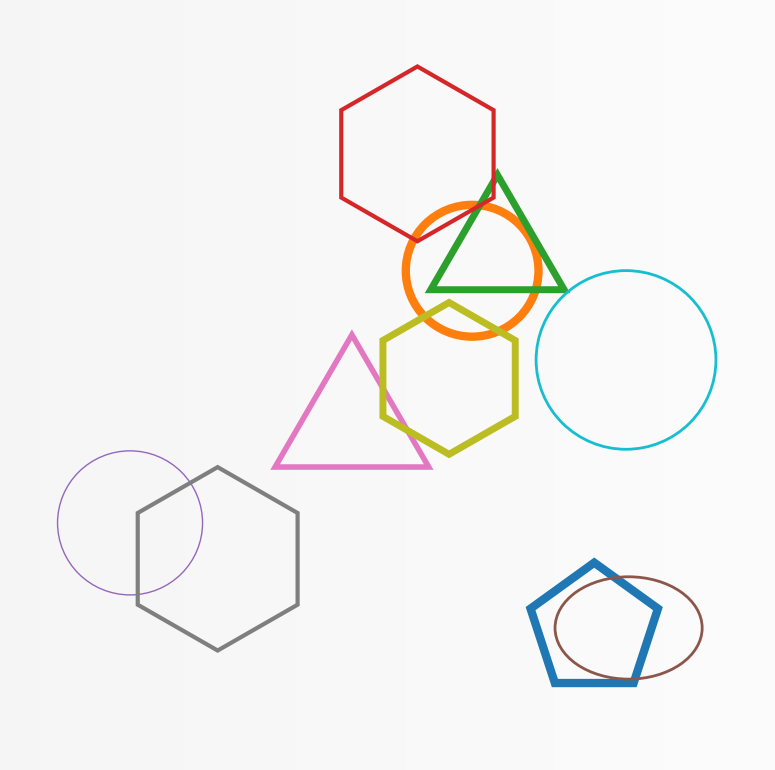[{"shape": "pentagon", "thickness": 3, "radius": 0.43, "center": [0.767, 0.183]}, {"shape": "circle", "thickness": 3, "radius": 0.43, "center": [0.609, 0.648]}, {"shape": "triangle", "thickness": 2.5, "radius": 0.5, "center": [0.642, 0.673]}, {"shape": "hexagon", "thickness": 1.5, "radius": 0.57, "center": [0.539, 0.8]}, {"shape": "circle", "thickness": 0.5, "radius": 0.47, "center": [0.168, 0.321]}, {"shape": "oval", "thickness": 1, "radius": 0.47, "center": [0.811, 0.184]}, {"shape": "triangle", "thickness": 2, "radius": 0.57, "center": [0.454, 0.451]}, {"shape": "hexagon", "thickness": 1.5, "radius": 0.6, "center": [0.281, 0.274]}, {"shape": "hexagon", "thickness": 2.5, "radius": 0.49, "center": [0.579, 0.509]}, {"shape": "circle", "thickness": 1, "radius": 0.58, "center": [0.808, 0.533]}]